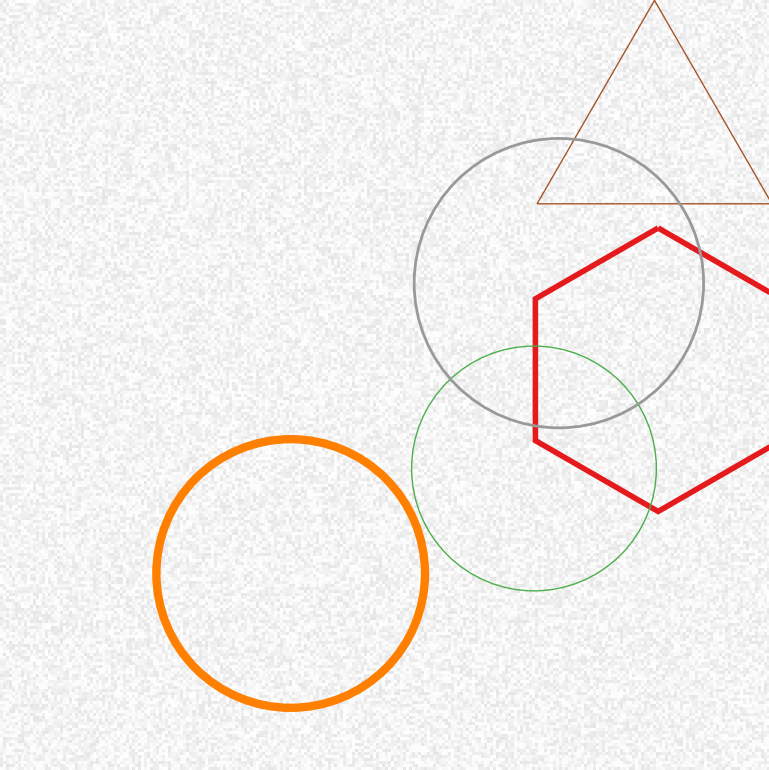[{"shape": "hexagon", "thickness": 2, "radius": 0.92, "center": [0.855, 0.52]}, {"shape": "circle", "thickness": 0.5, "radius": 0.79, "center": [0.693, 0.392]}, {"shape": "circle", "thickness": 3, "radius": 0.87, "center": [0.378, 0.255]}, {"shape": "triangle", "thickness": 0.5, "radius": 0.88, "center": [0.85, 0.823]}, {"shape": "circle", "thickness": 1, "radius": 0.94, "center": [0.726, 0.632]}]